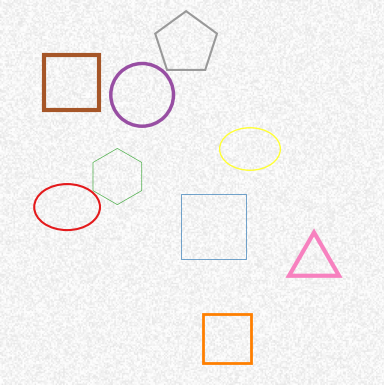[{"shape": "oval", "thickness": 1.5, "radius": 0.43, "center": [0.174, 0.462]}, {"shape": "square", "thickness": 0.5, "radius": 0.42, "center": [0.554, 0.411]}, {"shape": "hexagon", "thickness": 0.5, "radius": 0.37, "center": [0.305, 0.541]}, {"shape": "circle", "thickness": 2.5, "radius": 0.41, "center": [0.369, 0.754]}, {"shape": "square", "thickness": 2, "radius": 0.31, "center": [0.59, 0.121]}, {"shape": "oval", "thickness": 1, "radius": 0.39, "center": [0.649, 0.613]}, {"shape": "square", "thickness": 3, "radius": 0.35, "center": [0.186, 0.786]}, {"shape": "triangle", "thickness": 3, "radius": 0.38, "center": [0.816, 0.321]}, {"shape": "pentagon", "thickness": 1.5, "radius": 0.42, "center": [0.483, 0.887]}]